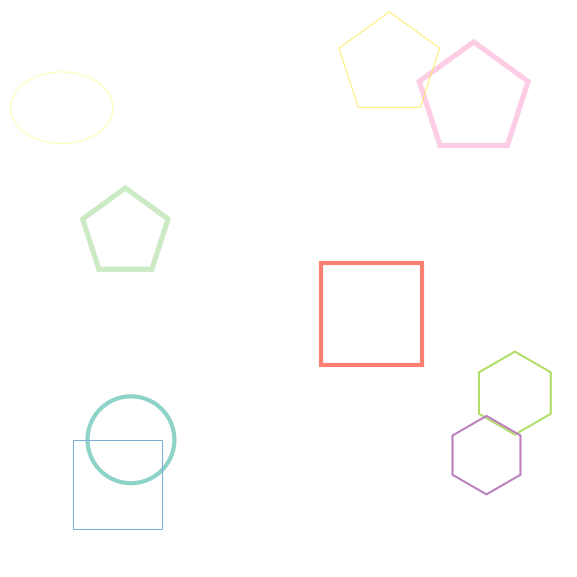[{"shape": "circle", "thickness": 2, "radius": 0.38, "center": [0.227, 0.238]}, {"shape": "oval", "thickness": 0.5, "radius": 0.44, "center": [0.107, 0.813]}, {"shape": "square", "thickness": 2, "radius": 0.44, "center": [0.643, 0.455]}, {"shape": "square", "thickness": 0.5, "radius": 0.39, "center": [0.203, 0.16]}, {"shape": "hexagon", "thickness": 1, "radius": 0.36, "center": [0.892, 0.319]}, {"shape": "pentagon", "thickness": 2.5, "radius": 0.5, "center": [0.82, 0.827]}, {"shape": "hexagon", "thickness": 1, "radius": 0.34, "center": [0.842, 0.211]}, {"shape": "pentagon", "thickness": 2.5, "radius": 0.39, "center": [0.217, 0.596]}, {"shape": "pentagon", "thickness": 0.5, "radius": 0.46, "center": [0.674, 0.887]}]